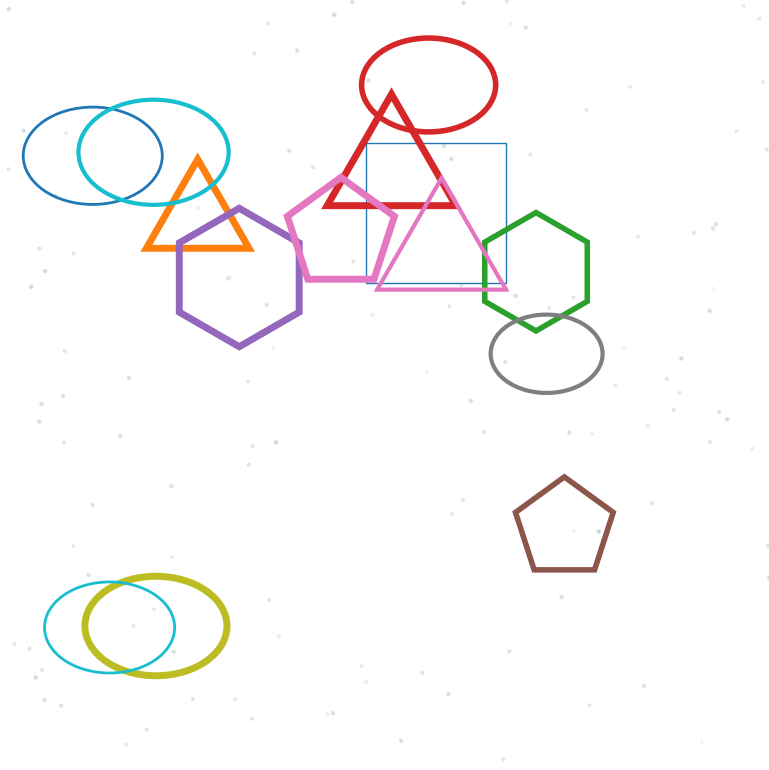[{"shape": "oval", "thickness": 1, "radius": 0.45, "center": [0.12, 0.798]}, {"shape": "square", "thickness": 0.5, "radius": 0.45, "center": [0.567, 0.724]}, {"shape": "triangle", "thickness": 2.5, "radius": 0.39, "center": [0.257, 0.716]}, {"shape": "hexagon", "thickness": 2, "radius": 0.38, "center": [0.696, 0.647]}, {"shape": "oval", "thickness": 2, "radius": 0.44, "center": [0.557, 0.89]}, {"shape": "triangle", "thickness": 2.5, "radius": 0.48, "center": [0.508, 0.781]}, {"shape": "hexagon", "thickness": 2.5, "radius": 0.45, "center": [0.311, 0.64]}, {"shape": "pentagon", "thickness": 2, "radius": 0.33, "center": [0.733, 0.314]}, {"shape": "triangle", "thickness": 1.5, "radius": 0.48, "center": [0.573, 0.672]}, {"shape": "pentagon", "thickness": 2.5, "radius": 0.37, "center": [0.443, 0.697]}, {"shape": "oval", "thickness": 1.5, "radius": 0.36, "center": [0.71, 0.541]}, {"shape": "oval", "thickness": 2.5, "radius": 0.46, "center": [0.203, 0.187]}, {"shape": "oval", "thickness": 1, "radius": 0.42, "center": [0.142, 0.185]}, {"shape": "oval", "thickness": 1.5, "radius": 0.49, "center": [0.199, 0.802]}]